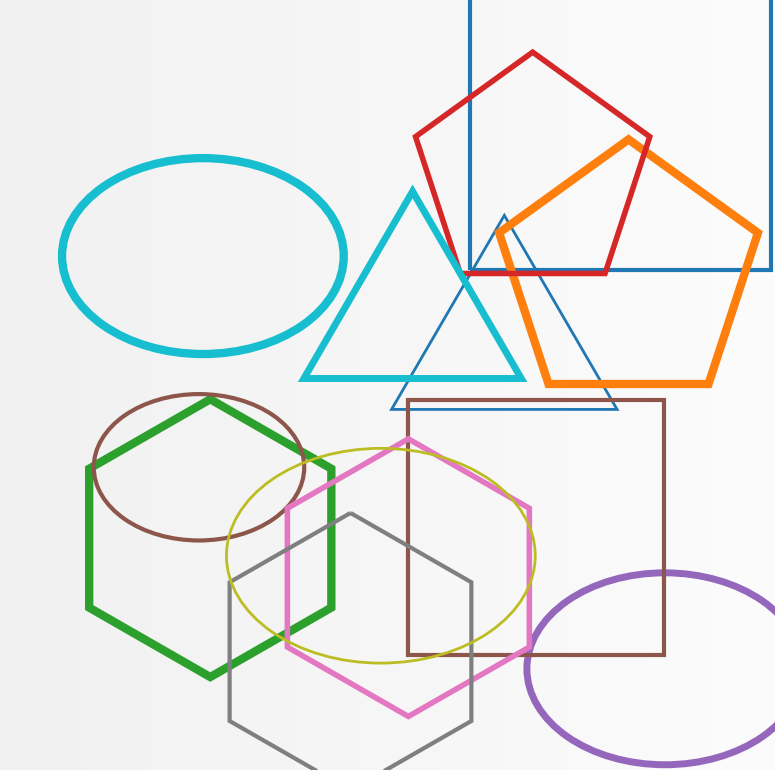[{"shape": "square", "thickness": 1.5, "radius": 0.97, "center": [0.8, 0.843]}, {"shape": "triangle", "thickness": 1, "radius": 0.84, "center": [0.651, 0.552]}, {"shape": "pentagon", "thickness": 3, "radius": 0.88, "center": [0.811, 0.643]}, {"shape": "hexagon", "thickness": 3, "radius": 0.9, "center": [0.271, 0.301]}, {"shape": "pentagon", "thickness": 2, "radius": 0.79, "center": [0.687, 0.773]}, {"shape": "oval", "thickness": 2.5, "radius": 0.89, "center": [0.858, 0.131]}, {"shape": "square", "thickness": 1.5, "radius": 0.83, "center": [0.691, 0.315]}, {"shape": "oval", "thickness": 1.5, "radius": 0.68, "center": [0.257, 0.393]}, {"shape": "hexagon", "thickness": 2, "radius": 0.9, "center": [0.527, 0.25]}, {"shape": "hexagon", "thickness": 1.5, "radius": 0.9, "center": [0.452, 0.154]}, {"shape": "oval", "thickness": 1, "radius": 1.0, "center": [0.491, 0.278]}, {"shape": "oval", "thickness": 3, "radius": 0.91, "center": [0.262, 0.667]}, {"shape": "triangle", "thickness": 2.5, "radius": 0.81, "center": [0.532, 0.589]}]